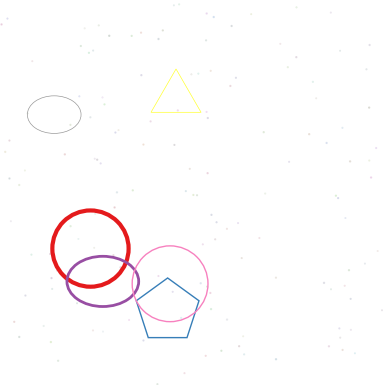[{"shape": "circle", "thickness": 3, "radius": 0.5, "center": [0.235, 0.354]}, {"shape": "pentagon", "thickness": 1, "radius": 0.43, "center": [0.435, 0.192]}, {"shape": "oval", "thickness": 2, "radius": 0.47, "center": [0.267, 0.269]}, {"shape": "triangle", "thickness": 0.5, "radius": 0.38, "center": [0.457, 0.746]}, {"shape": "circle", "thickness": 1, "radius": 0.49, "center": [0.442, 0.263]}, {"shape": "oval", "thickness": 0.5, "radius": 0.35, "center": [0.141, 0.702]}]